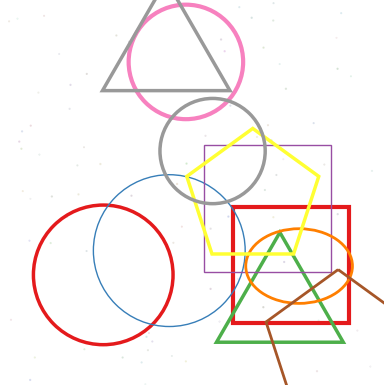[{"shape": "square", "thickness": 3, "radius": 0.76, "center": [0.755, 0.311]}, {"shape": "circle", "thickness": 2.5, "radius": 0.91, "center": [0.268, 0.286]}, {"shape": "circle", "thickness": 1, "radius": 0.99, "center": [0.44, 0.349]}, {"shape": "triangle", "thickness": 2.5, "radius": 0.95, "center": [0.727, 0.206]}, {"shape": "square", "thickness": 1, "radius": 0.82, "center": [0.695, 0.459]}, {"shape": "oval", "thickness": 2, "radius": 0.69, "center": [0.777, 0.309]}, {"shape": "pentagon", "thickness": 2.5, "radius": 0.9, "center": [0.657, 0.486]}, {"shape": "pentagon", "thickness": 2, "radius": 0.98, "center": [0.878, 0.103]}, {"shape": "circle", "thickness": 3, "radius": 0.74, "center": [0.483, 0.839]}, {"shape": "triangle", "thickness": 2.5, "radius": 0.96, "center": [0.432, 0.86]}, {"shape": "circle", "thickness": 2.5, "radius": 0.68, "center": [0.552, 0.608]}]